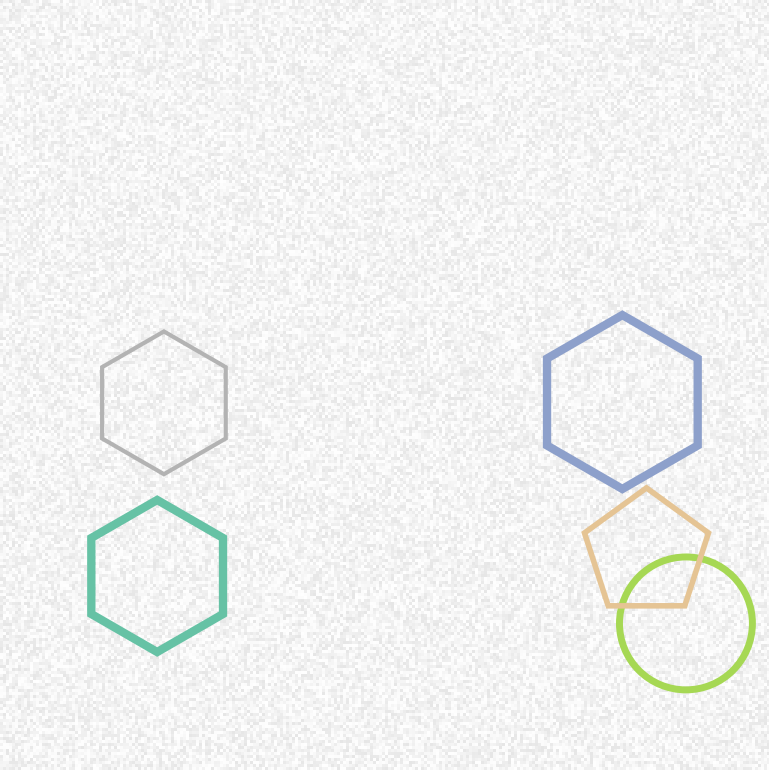[{"shape": "hexagon", "thickness": 3, "radius": 0.49, "center": [0.204, 0.252]}, {"shape": "hexagon", "thickness": 3, "radius": 0.56, "center": [0.808, 0.478]}, {"shape": "circle", "thickness": 2.5, "radius": 0.43, "center": [0.891, 0.19]}, {"shape": "pentagon", "thickness": 2, "radius": 0.42, "center": [0.84, 0.282]}, {"shape": "hexagon", "thickness": 1.5, "radius": 0.46, "center": [0.213, 0.477]}]